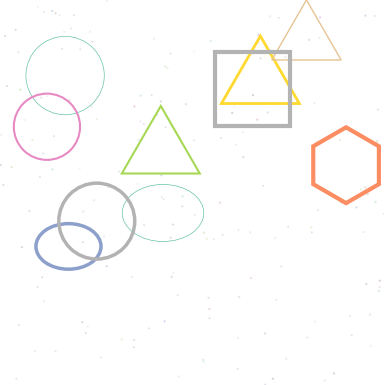[{"shape": "circle", "thickness": 0.5, "radius": 0.51, "center": [0.169, 0.804]}, {"shape": "oval", "thickness": 0.5, "radius": 0.53, "center": [0.423, 0.447]}, {"shape": "hexagon", "thickness": 3, "radius": 0.49, "center": [0.899, 0.571]}, {"shape": "oval", "thickness": 2.5, "radius": 0.42, "center": [0.178, 0.36]}, {"shape": "circle", "thickness": 1.5, "radius": 0.43, "center": [0.122, 0.671]}, {"shape": "triangle", "thickness": 1.5, "radius": 0.58, "center": [0.418, 0.608]}, {"shape": "triangle", "thickness": 2, "radius": 0.58, "center": [0.676, 0.79]}, {"shape": "triangle", "thickness": 1, "radius": 0.52, "center": [0.796, 0.896]}, {"shape": "square", "thickness": 3, "radius": 0.48, "center": [0.656, 0.769]}, {"shape": "circle", "thickness": 2.5, "radius": 0.49, "center": [0.251, 0.426]}]